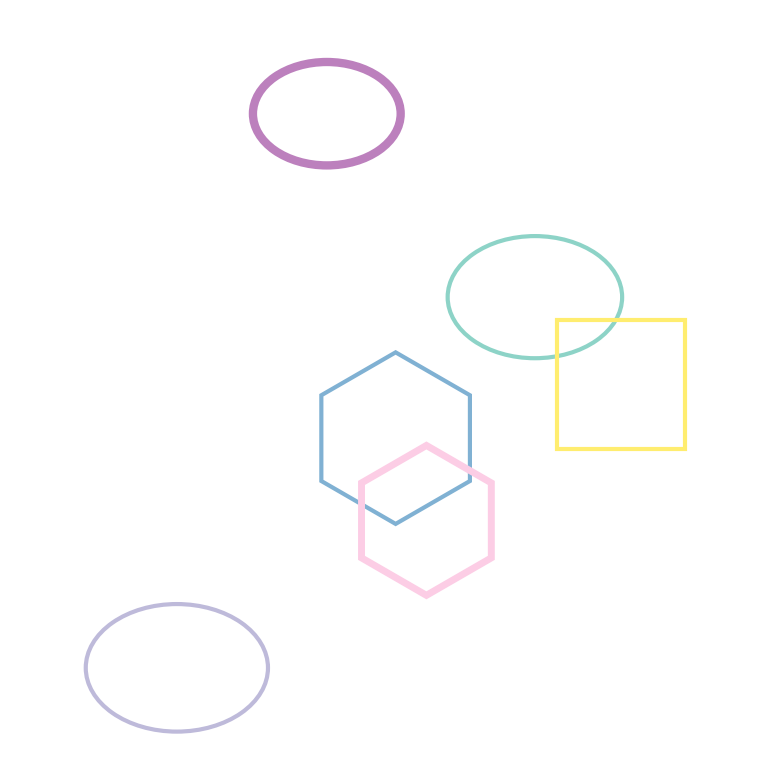[{"shape": "oval", "thickness": 1.5, "radius": 0.57, "center": [0.695, 0.614]}, {"shape": "oval", "thickness": 1.5, "radius": 0.59, "center": [0.23, 0.133]}, {"shape": "hexagon", "thickness": 1.5, "radius": 0.56, "center": [0.514, 0.431]}, {"shape": "hexagon", "thickness": 2.5, "radius": 0.49, "center": [0.554, 0.324]}, {"shape": "oval", "thickness": 3, "radius": 0.48, "center": [0.424, 0.852]}, {"shape": "square", "thickness": 1.5, "radius": 0.42, "center": [0.807, 0.501]}]